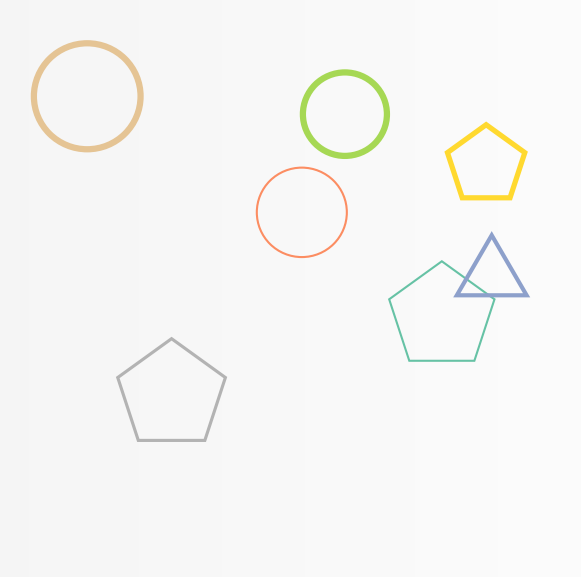[{"shape": "pentagon", "thickness": 1, "radius": 0.48, "center": [0.76, 0.451]}, {"shape": "circle", "thickness": 1, "radius": 0.39, "center": [0.519, 0.631]}, {"shape": "triangle", "thickness": 2, "radius": 0.35, "center": [0.846, 0.522]}, {"shape": "circle", "thickness": 3, "radius": 0.36, "center": [0.593, 0.801]}, {"shape": "pentagon", "thickness": 2.5, "radius": 0.35, "center": [0.836, 0.713]}, {"shape": "circle", "thickness": 3, "radius": 0.46, "center": [0.15, 0.832]}, {"shape": "pentagon", "thickness": 1.5, "radius": 0.49, "center": [0.295, 0.315]}]